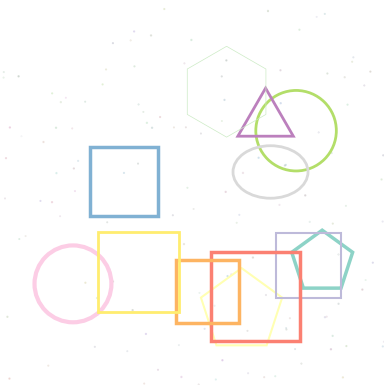[{"shape": "pentagon", "thickness": 2.5, "radius": 0.42, "center": [0.837, 0.319]}, {"shape": "pentagon", "thickness": 1.5, "radius": 0.55, "center": [0.627, 0.193]}, {"shape": "square", "thickness": 1.5, "radius": 0.42, "center": [0.801, 0.311]}, {"shape": "square", "thickness": 2.5, "radius": 0.58, "center": [0.663, 0.229]}, {"shape": "square", "thickness": 2.5, "radius": 0.45, "center": [0.323, 0.528]}, {"shape": "square", "thickness": 2.5, "radius": 0.41, "center": [0.54, 0.244]}, {"shape": "circle", "thickness": 2, "radius": 0.52, "center": [0.769, 0.661]}, {"shape": "circle", "thickness": 3, "radius": 0.5, "center": [0.19, 0.263]}, {"shape": "oval", "thickness": 2, "radius": 0.49, "center": [0.703, 0.553]}, {"shape": "triangle", "thickness": 2, "radius": 0.42, "center": [0.69, 0.688]}, {"shape": "hexagon", "thickness": 0.5, "radius": 0.59, "center": [0.589, 0.762]}, {"shape": "square", "thickness": 2, "radius": 0.52, "center": [0.36, 0.293]}]